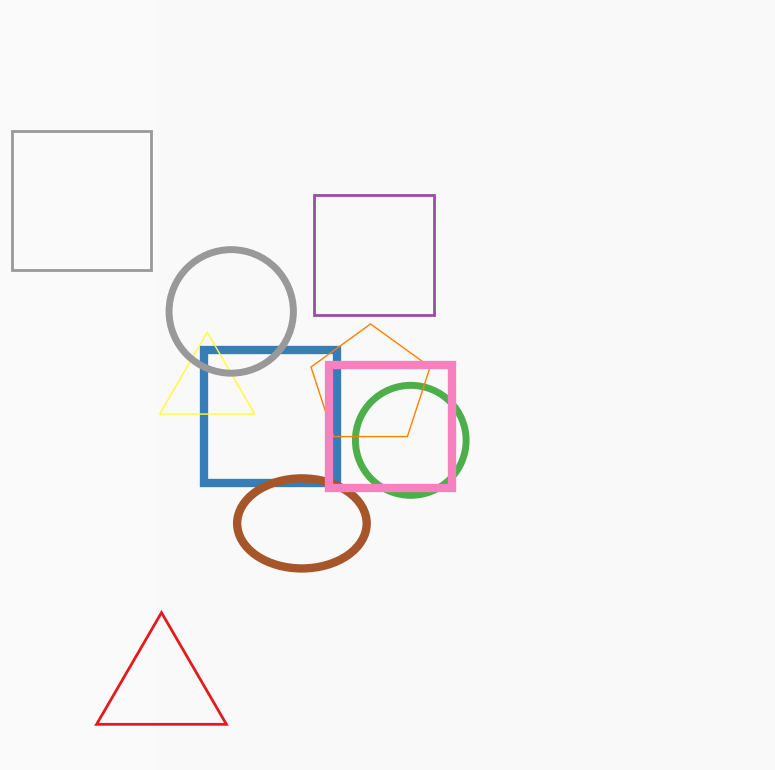[{"shape": "triangle", "thickness": 1, "radius": 0.48, "center": [0.208, 0.108]}, {"shape": "square", "thickness": 3, "radius": 0.43, "center": [0.349, 0.459]}, {"shape": "circle", "thickness": 2.5, "radius": 0.36, "center": [0.53, 0.428]}, {"shape": "square", "thickness": 1, "radius": 0.39, "center": [0.482, 0.669]}, {"shape": "pentagon", "thickness": 0.5, "radius": 0.4, "center": [0.478, 0.498]}, {"shape": "triangle", "thickness": 0.5, "radius": 0.35, "center": [0.267, 0.498]}, {"shape": "oval", "thickness": 3, "radius": 0.42, "center": [0.39, 0.32]}, {"shape": "square", "thickness": 3, "radius": 0.4, "center": [0.503, 0.446]}, {"shape": "circle", "thickness": 2.5, "radius": 0.4, "center": [0.298, 0.596]}, {"shape": "square", "thickness": 1, "radius": 0.45, "center": [0.105, 0.74]}]